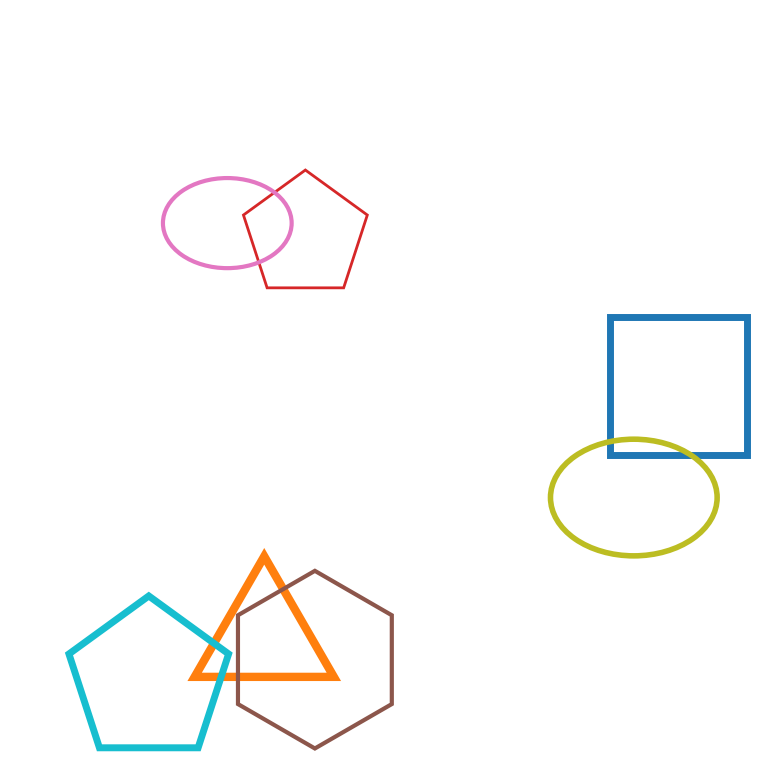[{"shape": "square", "thickness": 2.5, "radius": 0.45, "center": [0.882, 0.498]}, {"shape": "triangle", "thickness": 3, "radius": 0.52, "center": [0.343, 0.173]}, {"shape": "pentagon", "thickness": 1, "radius": 0.42, "center": [0.397, 0.695]}, {"shape": "hexagon", "thickness": 1.5, "radius": 0.58, "center": [0.409, 0.143]}, {"shape": "oval", "thickness": 1.5, "radius": 0.42, "center": [0.295, 0.71]}, {"shape": "oval", "thickness": 2, "radius": 0.54, "center": [0.823, 0.354]}, {"shape": "pentagon", "thickness": 2.5, "radius": 0.55, "center": [0.193, 0.117]}]